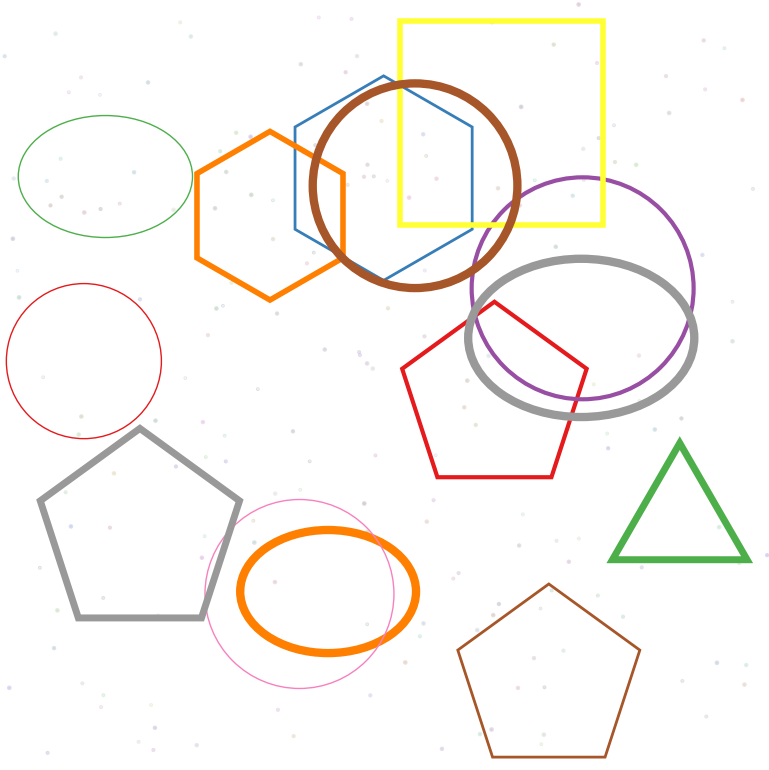[{"shape": "pentagon", "thickness": 1.5, "radius": 0.63, "center": [0.642, 0.482]}, {"shape": "circle", "thickness": 0.5, "radius": 0.5, "center": [0.109, 0.531]}, {"shape": "hexagon", "thickness": 1, "radius": 0.66, "center": [0.498, 0.769]}, {"shape": "oval", "thickness": 0.5, "radius": 0.57, "center": [0.137, 0.771]}, {"shape": "triangle", "thickness": 2.5, "radius": 0.5, "center": [0.883, 0.324]}, {"shape": "circle", "thickness": 1.5, "radius": 0.72, "center": [0.757, 0.626]}, {"shape": "hexagon", "thickness": 2, "radius": 0.55, "center": [0.351, 0.72]}, {"shape": "oval", "thickness": 3, "radius": 0.57, "center": [0.426, 0.232]}, {"shape": "square", "thickness": 2, "radius": 0.66, "center": [0.651, 0.84]}, {"shape": "pentagon", "thickness": 1, "radius": 0.62, "center": [0.713, 0.117]}, {"shape": "circle", "thickness": 3, "radius": 0.66, "center": [0.539, 0.759]}, {"shape": "circle", "thickness": 0.5, "radius": 0.61, "center": [0.389, 0.229]}, {"shape": "pentagon", "thickness": 2.5, "radius": 0.68, "center": [0.182, 0.308]}, {"shape": "oval", "thickness": 3, "radius": 0.73, "center": [0.755, 0.561]}]